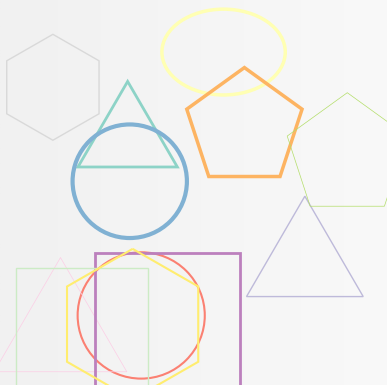[{"shape": "triangle", "thickness": 2, "radius": 0.74, "center": [0.329, 0.64]}, {"shape": "oval", "thickness": 2.5, "radius": 0.8, "center": [0.577, 0.865]}, {"shape": "triangle", "thickness": 1, "radius": 0.87, "center": [0.787, 0.317]}, {"shape": "circle", "thickness": 1.5, "radius": 0.82, "center": [0.364, 0.181]}, {"shape": "circle", "thickness": 3, "radius": 0.74, "center": [0.335, 0.529]}, {"shape": "pentagon", "thickness": 2.5, "radius": 0.78, "center": [0.631, 0.668]}, {"shape": "pentagon", "thickness": 0.5, "radius": 0.81, "center": [0.896, 0.596]}, {"shape": "triangle", "thickness": 0.5, "radius": 0.99, "center": [0.156, 0.133]}, {"shape": "hexagon", "thickness": 1, "radius": 0.69, "center": [0.136, 0.773]}, {"shape": "square", "thickness": 2, "radius": 0.94, "center": [0.433, 0.157]}, {"shape": "square", "thickness": 1, "radius": 0.85, "center": [0.211, 0.134]}, {"shape": "hexagon", "thickness": 1.5, "radius": 0.98, "center": [0.342, 0.158]}]